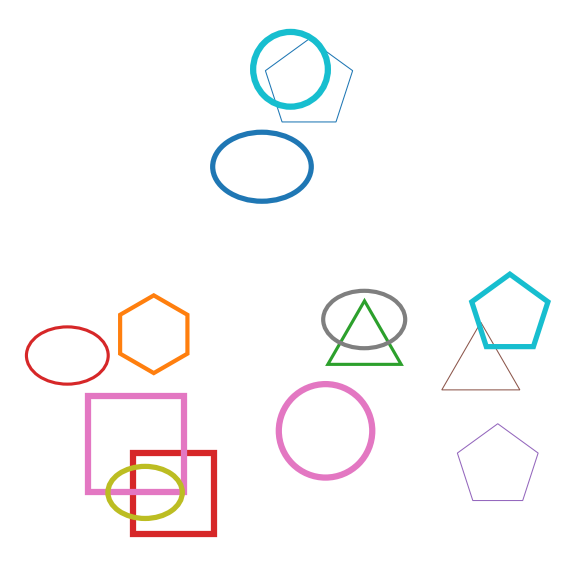[{"shape": "pentagon", "thickness": 0.5, "radius": 0.4, "center": [0.535, 0.852]}, {"shape": "oval", "thickness": 2.5, "radius": 0.43, "center": [0.454, 0.71]}, {"shape": "hexagon", "thickness": 2, "radius": 0.34, "center": [0.266, 0.42]}, {"shape": "triangle", "thickness": 1.5, "radius": 0.37, "center": [0.631, 0.405]}, {"shape": "oval", "thickness": 1.5, "radius": 0.35, "center": [0.117, 0.384]}, {"shape": "square", "thickness": 3, "radius": 0.35, "center": [0.301, 0.145]}, {"shape": "pentagon", "thickness": 0.5, "radius": 0.37, "center": [0.862, 0.192]}, {"shape": "triangle", "thickness": 0.5, "radius": 0.39, "center": [0.833, 0.363]}, {"shape": "circle", "thickness": 3, "radius": 0.4, "center": [0.564, 0.253]}, {"shape": "square", "thickness": 3, "radius": 0.42, "center": [0.236, 0.23]}, {"shape": "oval", "thickness": 2, "radius": 0.36, "center": [0.631, 0.446]}, {"shape": "oval", "thickness": 2.5, "radius": 0.32, "center": [0.251, 0.146]}, {"shape": "pentagon", "thickness": 2.5, "radius": 0.35, "center": [0.883, 0.455]}, {"shape": "circle", "thickness": 3, "radius": 0.32, "center": [0.503, 0.879]}]